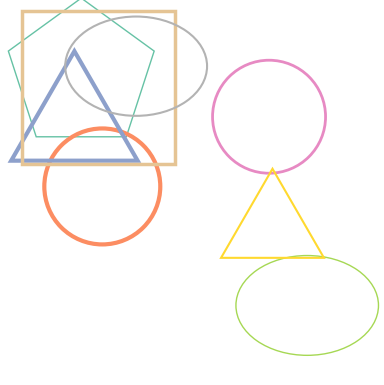[{"shape": "pentagon", "thickness": 1, "radius": 1.0, "center": [0.211, 0.806]}, {"shape": "circle", "thickness": 3, "radius": 0.75, "center": [0.266, 0.516]}, {"shape": "triangle", "thickness": 3, "radius": 0.95, "center": [0.193, 0.677]}, {"shape": "circle", "thickness": 2, "radius": 0.73, "center": [0.699, 0.697]}, {"shape": "oval", "thickness": 1, "radius": 0.93, "center": [0.798, 0.207]}, {"shape": "triangle", "thickness": 1.5, "radius": 0.77, "center": [0.708, 0.407]}, {"shape": "square", "thickness": 2.5, "radius": 1.0, "center": [0.256, 0.772]}, {"shape": "oval", "thickness": 1.5, "radius": 0.92, "center": [0.354, 0.828]}]